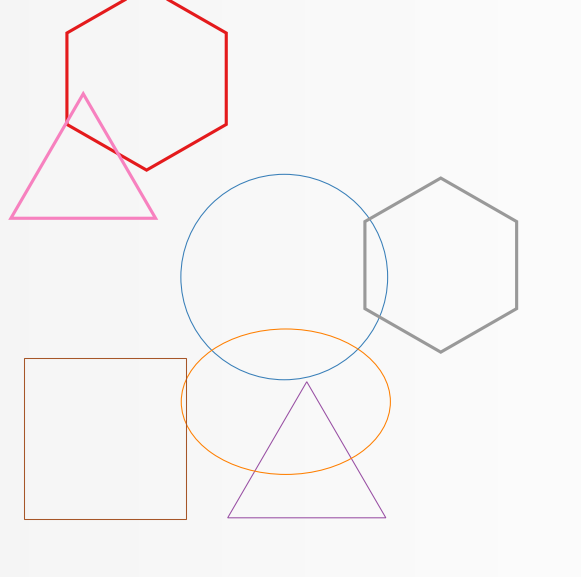[{"shape": "hexagon", "thickness": 1.5, "radius": 0.79, "center": [0.252, 0.863]}, {"shape": "circle", "thickness": 0.5, "radius": 0.89, "center": [0.489, 0.519]}, {"shape": "triangle", "thickness": 0.5, "radius": 0.79, "center": [0.528, 0.181]}, {"shape": "oval", "thickness": 0.5, "radius": 0.9, "center": [0.492, 0.304]}, {"shape": "square", "thickness": 0.5, "radius": 0.7, "center": [0.181, 0.24]}, {"shape": "triangle", "thickness": 1.5, "radius": 0.72, "center": [0.143, 0.693]}, {"shape": "hexagon", "thickness": 1.5, "radius": 0.75, "center": [0.758, 0.54]}]